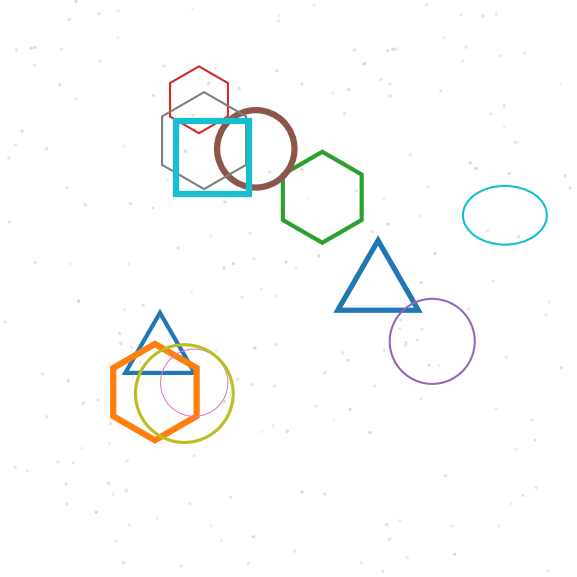[{"shape": "triangle", "thickness": 2, "radius": 0.35, "center": [0.277, 0.388]}, {"shape": "triangle", "thickness": 2.5, "radius": 0.4, "center": [0.655, 0.502]}, {"shape": "hexagon", "thickness": 3, "radius": 0.42, "center": [0.268, 0.32]}, {"shape": "hexagon", "thickness": 2, "radius": 0.39, "center": [0.558, 0.658]}, {"shape": "hexagon", "thickness": 1, "radius": 0.29, "center": [0.345, 0.826]}, {"shape": "circle", "thickness": 1, "radius": 0.37, "center": [0.748, 0.408]}, {"shape": "circle", "thickness": 3, "radius": 0.34, "center": [0.443, 0.741]}, {"shape": "circle", "thickness": 0.5, "radius": 0.29, "center": [0.336, 0.336]}, {"shape": "hexagon", "thickness": 1, "radius": 0.42, "center": [0.353, 0.756]}, {"shape": "circle", "thickness": 1.5, "radius": 0.42, "center": [0.319, 0.318]}, {"shape": "square", "thickness": 3, "radius": 0.32, "center": [0.367, 0.726]}, {"shape": "oval", "thickness": 1, "radius": 0.36, "center": [0.874, 0.626]}]